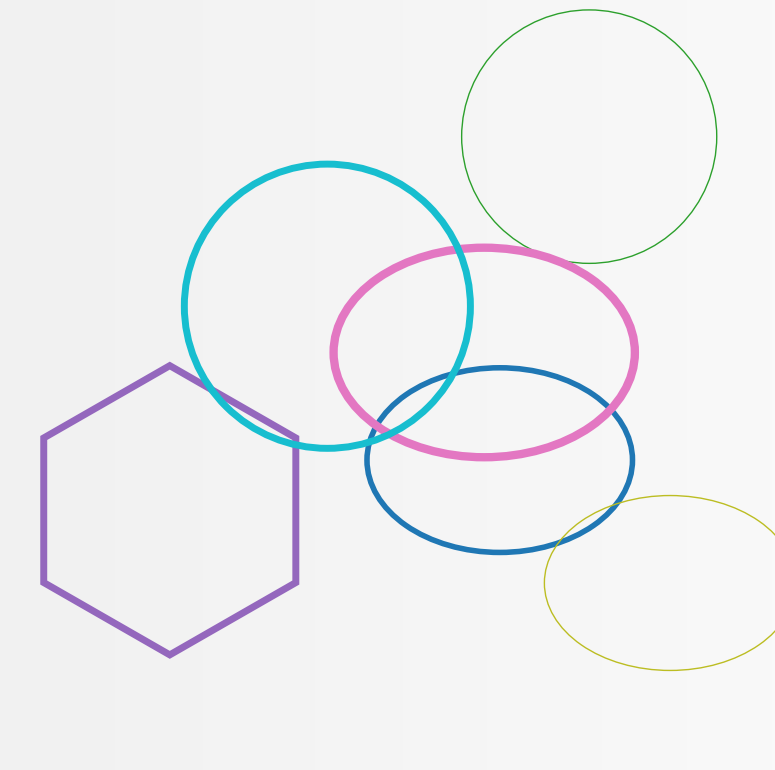[{"shape": "oval", "thickness": 2, "radius": 0.86, "center": [0.645, 0.402]}, {"shape": "circle", "thickness": 0.5, "radius": 0.82, "center": [0.76, 0.823]}, {"shape": "hexagon", "thickness": 2.5, "radius": 0.94, "center": [0.219, 0.337]}, {"shape": "oval", "thickness": 3, "radius": 0.97, "center": [0.625, 0.542]}, {"shape": "oval", "thickness": 0.5, "radius": 0.81, "center": [0.865, 0.243]}, {"shape": "circle", "thickness": 2.5, "radius": 0.92, "center": [0.422, 0.602]}]